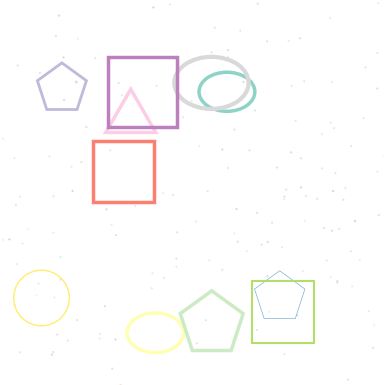[{"shape": "oval", "thickness": 2.5, "radius": 0.36, "center": [0.589, 0.762]}, {"shape": "oval", "thickness": 2.5, "radius": 0.37, "center": [0.403, 0.136]}, {"shape": "pentagon", "thickness": 2, "radius": 0.33, "center": [0.161, 0.77]}, {"shape": "square", "thickness": 2.5, "radius": 0.4, "center": [0.321, 0.555]}, {"shape": "pentagon", "thickness": 0.5, "radius": 0.34, "center": [0.727, 0.228]}, {"shape": "square", "thickness": 1.5, "radius": 0.4, "center": [0.736, 0.19]}, {"shape": "triangle", "thickness": 2.5, "radius": 0.37, "center": [0.34, 0.693]}, {"shape": "oval", "thickness": 3, "radius": 0.48, "center": [0.549, 0.785]}, {"shape": "square", "thickness": 2.5, "radius": 0.45, "center": [0.37, 0.761]}, {"shape": "pentagon", "thickness": 2.5, "radius": 0.43, "center": [0.55, 0.159]}, {"shape": "circle", "thickness": 1, "radius": 0.36, "center": [0.108, 0.226]}]